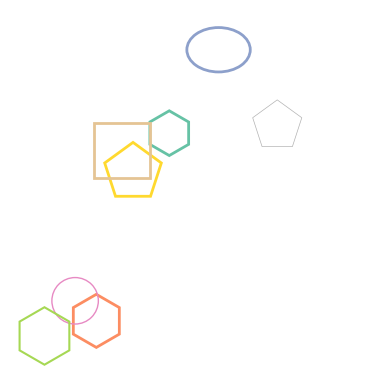[{"shape": "hexagon", "thickness": 2, "radius": 0.29, "center": [0.44, 0.654]}, {"shape": "hexagon", "thickness": 2, "radius": 0.34, "center": [0.25, 0.167]}, {"shape": "oval", "thickness": 2, "radius": 0.41, "center": [0.568, 0.871]}, {"shape": "circle", "thickness": 1, "radius": 0.3, "center": [0.195, 0.219]}, {"shape": "hexagon", "thickness": 1.5, "radius": 0.37, "center": [0.115, 0.127]}, {"shape": "pentagon", "thickness": 2, "radius": 0.39, "center": [0.345, 0.553]}, {"shape": "square", "thickness": 2, "radius": 0.36, "center": [0.317, 0.61]}, {"shape": "pentagon", "thickness": 0.5, "radius": 0.34, "center": [0.72, 0.674]}]